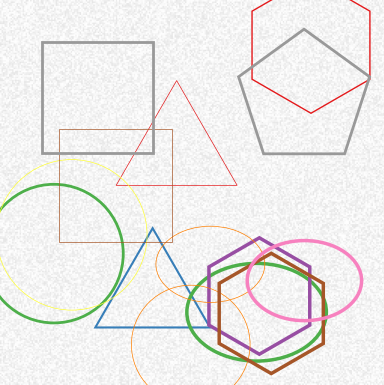[{"shape": "hexagon", "thickness": 1, "radius": 0.88, "center": [0.808, 0.883]}, {"shape": "triangle", "thickness": 0.5, "radius": 0.91, "center": [0.459, 0.609]}, {"shape": "triangle", "thickness": 1.5, "radius": 0.86, "center": [0.396, 0.235]}, {"shape": "oval", "thickness": 2.5, "radius": 0.91, "center": [0.667, 0.189]}, {"shape": "circle", "thickness": 2, "radius": 0.9, "center": [0.14, 0.341]}, {"shape": "hexagon", "thickness": 2.5, "radius": 0.76, "center": [0.674, 0.231]}, {"shape": "oval", "thickness": 0.5, "radius": 0.71, "center": [0.546, 0.313]}, {"shape": "circle", "thickness": 0.5, "radius": 0.77, "center": [0.495, 0.105]}, {"shape": "circle", "thickness": 0.5, "radius": 0.98, "center": [0.186, 0.39]}, {"shape": "square", "thickness": 0.5, "radius": 0.73, "center": [0.3, 0.519]}, {"shape": "hexagon", "thickness": 2.5, "radius": 0.78, "center": [0.705, 0.186]}, {"shape": "oval", "thickness": 2.5, "radius": 0.74, "center": [0.791, 0.271]}, {"shape": "pentagon", "thickness": 2, "radius": 0.89, "center": [0.79, 0.745]}, {"shape": "square", "thickness": 2, "radius": 0.72, "center": [0.253, 0.747]}]